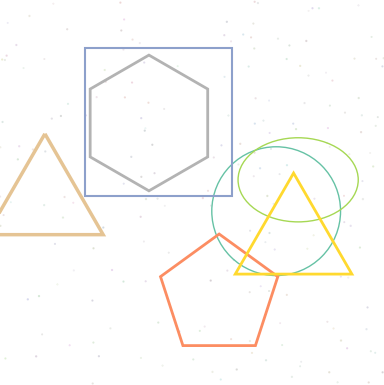[{"shape": "circle", "thickness": 1, "radius": 0.84, "center": [0.717, 0.452]}, {"shape": "pentagon", "thickness": 2, "radius": 0.8, "center": [0.569, 0.232]}, {"shape": "square", "thickness": 1.5, "radius": 0.96, "center": [0.412, 0.683]}, {"shape": "oval", "thickness": 1, "radius": 0.78, "center": [0.774, 0.533]}, {"shape": "triangle", "thickness": 2, "radius": 0.87, "center": [0.763, 0.376]}, {"shape": "triangle", "thickness": 2.5, "radius": 0.87, "center": [0.117, 0.478]}, {"shape": "hexagon", "thickness": 2, "radius": 0.88, "center": [0.387, 0.681]}]